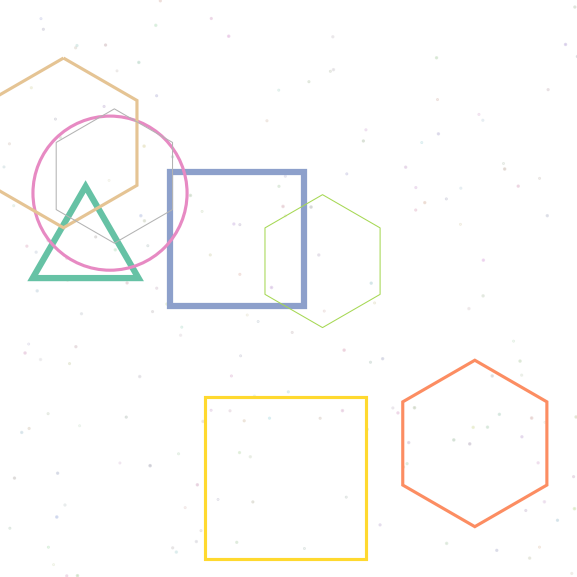[{"shape": "triangle", "thickness": 3, "radius": 0.53, "center": [0.148, 0.57]}, {"shape": "hexagon", "thickness": 1.5, "radius": 0.72, "center": [0.822, 0.231]}, {"shape": "square", "thickness": 3, "radius": 0.58, "center": [0.41, 0.585]}, {"shape": "circle", "thickness": 1.5, "radius": 0.67, "center": [0.191, 0.665]}, {"shape": "hexagon", "thickness": 0.5, "radius": 0.58, "center": [0.559, 0.547]}, {"shape": "square", "thickness": 1.5, "radius": 0.7, "center": [0.494, 0.171]}, {"shape": "hexagon", "thickness": 1.5, "radius": 0.73, "center": [0.11, 0.752]}, {"shape": "hexagon", "thickness": 0.5, "radius": 0.58, "center": [0.198, 0.694]}]